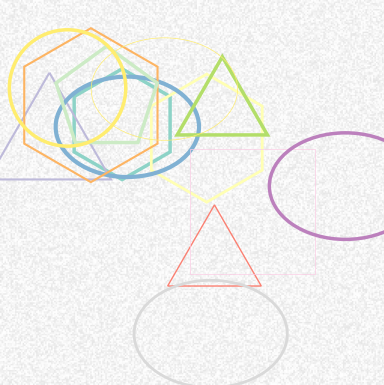[{"shape": "hexagon", "thickness": 2.5, "radius": 0.72, "center": [0.317, 0.677]}, {"shape": "hexagon", "thickness": 2, "radius": 0.83, "center": [0.537, 0.641]}, {"shape": "triangle", "thickness": 1.5, "radius": 0.92, "center": [0.128, 0.626]}, {"shape": "triangle", "thickness": 1, "radius": 0.7, "center": [0.557, 0.327]}, {"shape": "oval", "thickness": 3, "radius": 0.93, "center": [0.331, 0.671]}, {"shape": "hexagon", "thickness": 1.5, "radius": 1.0, "center": [0.236, 0.727]}, {"shape": "triangle", "thickness": 2.5, "radius": 0.68, "center": [0.577, 0.717]}, {"shape": "square", "thickness": 0.5, "radius": 0.81, "center": [0.657, 0.452]}, {"shape": "oval", "thickness": 2, "radius": 0.99, "center": [0.547, 0.133]}, {"shape": "oval", "thickness": 2.5, "radius": 0.99, "center": [0.897, 0.517]}, {"shape": "pentagon", "thickness": 2.5, "radius": 0.69, "center": [0.277, 0.742]}, {"shape": "circle", "thickness": 2.5, "radius": 0.76, "center": [0.175, 0.772]}, {"shape": "oval", "thickness": 0.5, "radius": 0.95, "center": [0.427, 0.769]}]